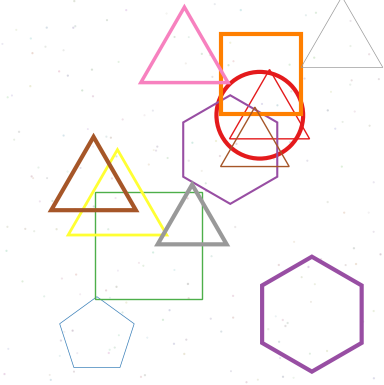[{"shape": "circle", "thickness": 3, "radius": 0.56, "center": [0.675, 0.701]}, {"shape": "triangle", "thickness": 1, "radius": 0.6, "center": [0.7, 0.699]}, {"shape": "pentagon", "thickness": 0.5, "radius": 0.51, "center": [0.252, 0.128]}, {"shape": "square", "thickness": 1, "radius": 0.7, "center": [0.385, 0.361]}, {"shape": "hexagon", "thickness": 1.5, "radius": 0.71, "center": [0.598, 0.611]}, {"shape": "hexagon", "thickness": 3, "radius": 0.75, "center": [0.81, 0.184]}, {"shape": "square", "thickness": 3, "radius": 0.52, "center": [0.677, 0.808]}, {"shape": "triangle", "thickness": 2, "radius": 0.74, "center": [0.305, 0.463]}, {"shape": "triangle", "thickness": 1, "radius": 0.51, "center": [0.662, 0.619]}, {"shape": "triangle", "thickness": 3, "radius": 0.63, "center": [0.243, 0.518]}, {"shape": "triangle", "thickness": 2.5, "radius": 0.65, "center": [0.479, 0.851]}, {"shape": "triangle", "thickness": 0.5, "radius": 0.61, "center": [0.888, 0.886]}, {"shape": "triangle", "thickness": 3, "radius": 0.52, "center": [0.499, 0.417]}]